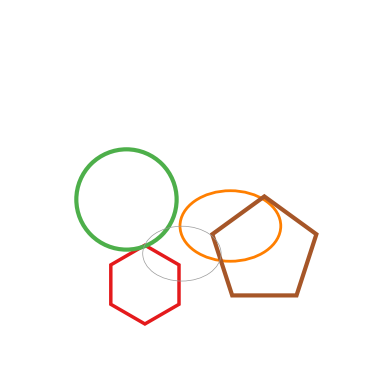[{"shape": "hexagon", "thickness": 2.5, "radius": 0.51, "center": [0.376, 0.261]}, {"shape": "circle", "thickness": 3, "radius": 0.65, "center": [0.329, 0.482]}, {"shape": "oval", "thickness": 2, "radius": 0.65, "center": [0.598, 0.413]}, {"shape": "pentagon", "thickness": 3, "radius": 0.71, "center": [0.687, 0.348]}, {"shape": "oval", "thickness": 0.5, "radius": 0.51, "center": [0.472, 0.341]}]